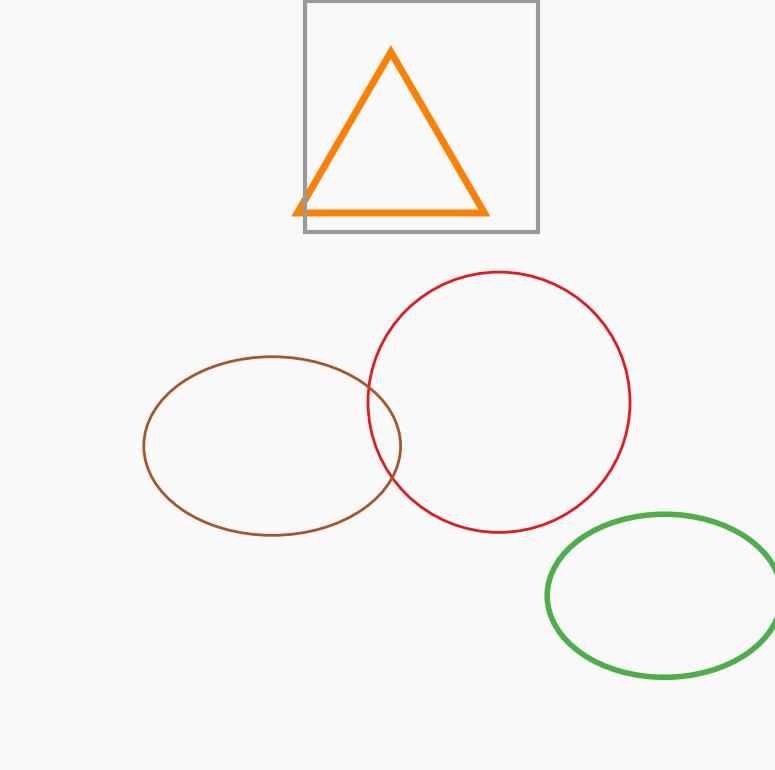[{"shape": "circle", "thickness": 1, "radius": 0.85, "center": [0.644, 0.478]}, {"shape": "oval", "thickness": 2, "radius": 0.76, "center": [0.857, 0.226]}, {"shape": "triangle", "thickness": 2.5, "radius": 0.7, "center": [0.504, 0.793]}, {"shape": "oval", "thickness": 1, "radius": 0.83, "center": [0.351, 0.421]}, {"shape": "square", "thickness": 1.5, "radius": 0.75, "center": [0.544, 0.849]}]